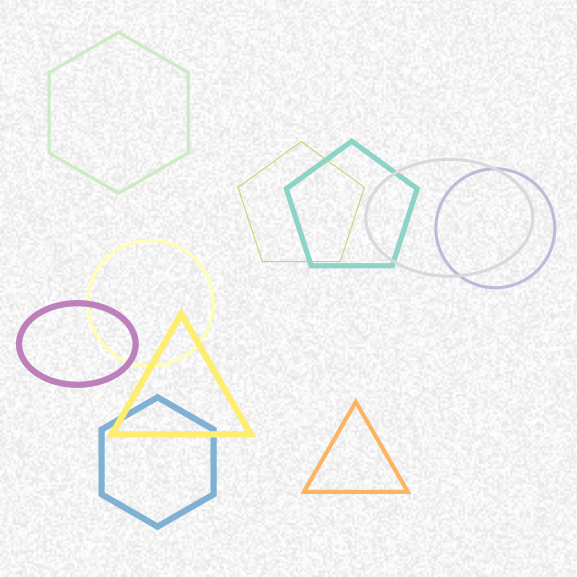[{"shape": "pentagon", "thickness": 2.5, "radius": 0.6, "center": [0.609, 0.635]}, {"shape": "circle", "thickness": 1.5, "radius": 0.54, "center": [0.261, 0.474]}, {"shape": "circle", "thickness": 1.5, "radius": 0.52, "center": [0.858, 0.604]}, {"shape": "hexagon", "thickness": 3, "radius": 0.56, "center": [0.273, 0.199]}, {"shape": "triangle", "thickness": 2, "radius": 0.52, "center": [0.616, 0.199]}, {"shape": "pentagon", "thickness": 0.5, "radius": 0.57, "center": [0.522, 0.639]}, {"shape": "oval", "thickness": 1.5, "radius": 0.72, "center": [0.778, 0.622]}, {"shape": "oval", "thickness": 3, "radius": 0.5, "center": [0.134, 0.403]}, {"shape": "hexagon", "thickness": 1.5, "radius": 0.7, "center": [0.205, 0.804]}, {"shape": "triangle", "thickness": 3, "radius": 0.69, "center": [0.314, 0.316]}]